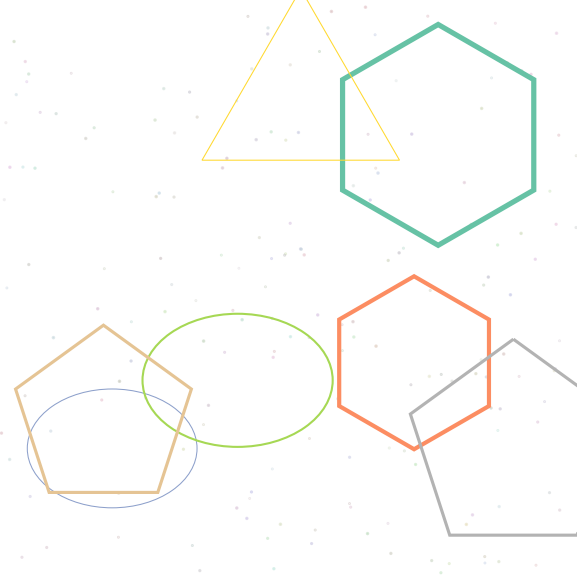[{"shape": "hexagon", "thickness": 2.5, "radius": 0.96, "center": [0.759, 0.766]}, {"shape": "hexagon", "thickness": 2, "radius": 0.75, "center": [0.717, 0.371]}, {"shape": "oval", "thickness": 0.5, "radius": 0.73, "center": [0.194, 0.223]}, {"shape": "oval", "thickness": 1, "radius": 0.82, "center": [0.411, 0.341]}, {"shape": "triangle", "thickness": 0.5, "radius": 0.99, "center": [0.521, 0.82]}, {"shape": "pentagon", "thickness": 1.5, "radius": 0.8, "center": [0.179, 0.276]}, {"shape": "pentagon", "thickness": 1.5, "radius": 0.94, "center": [0.889, 0.224]}]